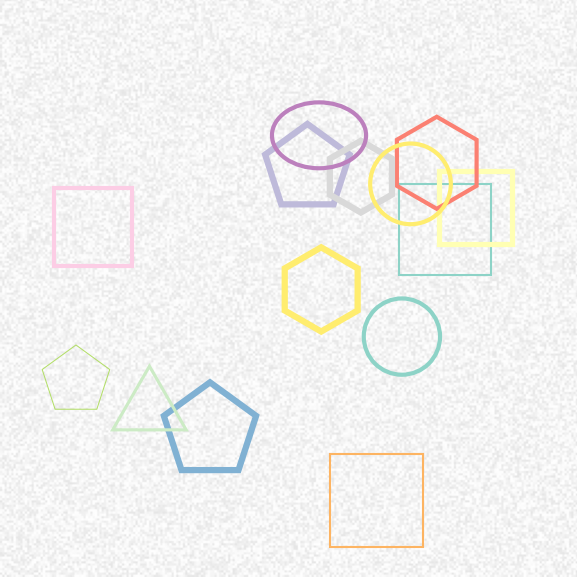[{"shape": "square", "thickness": 1, "radius": 0.4, "center": [0.77, 0.602]}, {"shape": "circle", "thickness": 2, "radius": 0.33, "center": [0.696, 0.416]}, {"shape": "square", "thickness": 2.5, "radius": 0.32, "center": [0.823, 0.64]}, {"shape": "pentagon", "thickness": 3, "radius": 0.38, "center": [0.532, 0.708]}, {"shape": "hexagon", "thickness": 2, "radius": 0.4, "center": [0.756, 0.717]}, {"shape": "pentagon", "thickness": 3, "radius": 0.42, "center": [0.364, 0.253]}, {"shape": "square", "thickness": 1, "radius": 0.4, "center": [0.653, 0.132]}, {"shape": "pentagon", "thickness": 0.5, "radius": 0.31, "center": [0.132, 0.34]}, {"shape": "square", "thickness": 2, "radius": 0.34, "center": [0.161, 0.606]}, {"shape": "hexagon", "thickness": 3, "radius": 0.31, "center": [0.625, 0.693]}, {"shape": "oval", "thickness": 2, "radius": 0.41, "center": [0.552, 0.765]}, {"shape": "triangle", "thickness": 1.5, "radius": 0.37, "center": [0.259, 0.292]}, {"shape": "circle", "thickness": 2, "radius": 0.35, "center": [0.711, 0.681]}, {"shape": "hexagon", "thickness": 3, "radius": 0.36, "center": [0.556, 0.498]}]